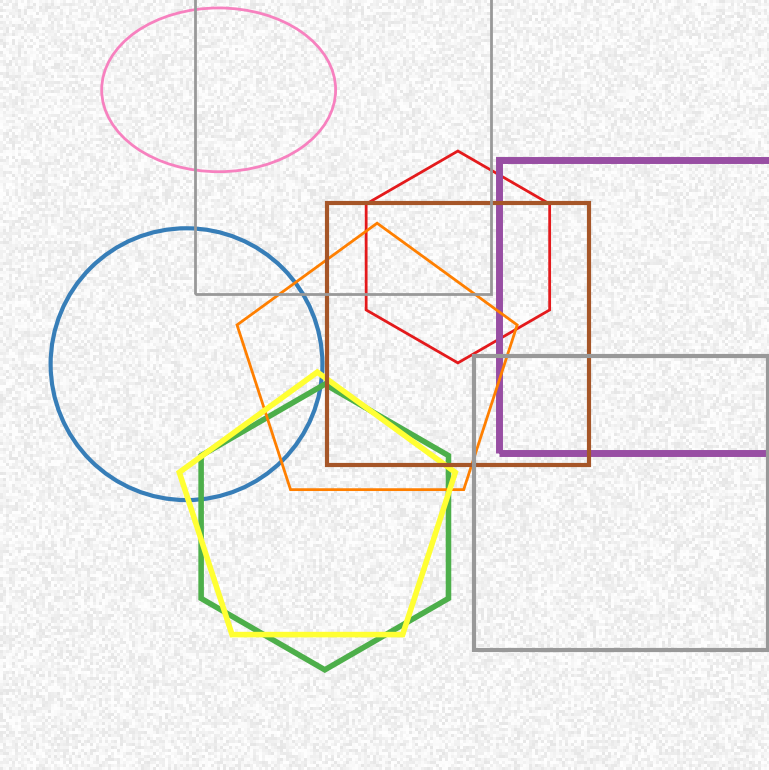[{"shape": "hexagon", "thickness": 1, "radius": 0.69, "center": [0.595, 0.666]}, {"shape": "circle", "thickness": 1.5, "radius": 0.88, "center": [0.242, 0.527]}, {"shape": "hexagon", "thickness": 2, "radius": 0.93, "center": [0.422, 0.316]}, {"shape": "square", "thickness": 2.5, "radius": 0.95, "center": [0.838, 0.602]}, {"shape": "pentagon", "thickness": 1, "radius": 0.96, "center": [0.49, 0.519]}, {"shape": "pentagon", "thickness": 2, "radius": 0.94, "center": [0.412, 0.328]}, {"shape": "square", "thickness": 1.5, "radius": 0.85, "center": [0.595, 0.566]}, {"shape": "oval", "thickness": 1, "radius": 0.76, "center": [0.284, 0.883]}, {"shape": "square", "thickness": 1, "radius": 0.96, "center": [0.446, 0.81]}, {"shape": "square", "thickness": 1.5, "radius": 0.95, "center": [0.807, 0.347]}]